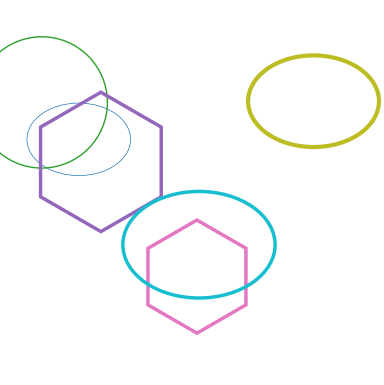[{"shape": "oval", "thickness": 0.5, "radius": 0.67, "center": [0.205, 0.638]}, {"shape": "circle", "thickness": 1, "radius": 0.85, "center": [0.108, 0.734]}, {"shape": "hexagon", "thickness": 2.5, "radius": 0.9, "center": [0.262, 0.579]}, {"shape": "hexagon", "thickness": 2.5, "radius": 0.73, "center": [0.512, 0.282]}, {"shape": "oval", "thickness": 3, "radius": 0.85, "center": [0.814, 0.737]}, {"shape": "oval", "thickness": 2.5, "radius": 0.99, "center": [0.517, 0.364]}]